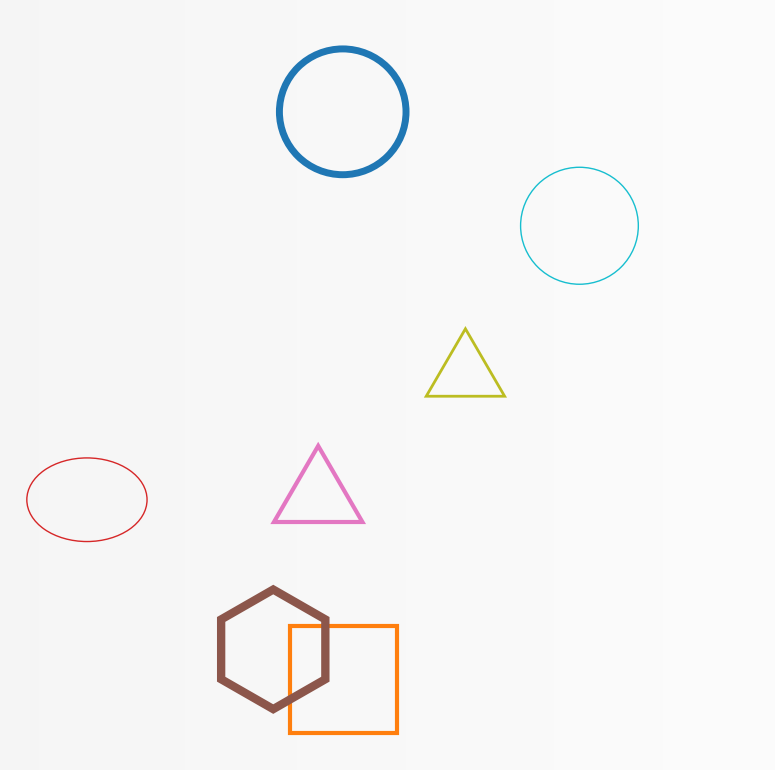[{"shape": "circle", "thickness": 2.5, "radius": 0.41, "center": [0.442, 0.855]}, {"shape": "square", "thickness": 1.5, "radius": 0.35, "center": [0.443, 0.117]}, {"shape": "oval", "thickness": 0.5, "radius": 0.39, "center": [0.112, 0.351]}, {"shape": "hexagon", "thickness": 3, "radius": 0.39, "center": [0.353, 0.157]}, {"shape": "triangle", "thickness": 1.5, "radius": 0.33, "center": [0.411, 0.355]}, {"shape": "triangle", "thickness": 1, "radius": 0.29, "center": [0.601, 0.515]}, {"shape": "circle", "thickness": 0.5, "radius": 0.38, "center": [0.748, 0.707]}]